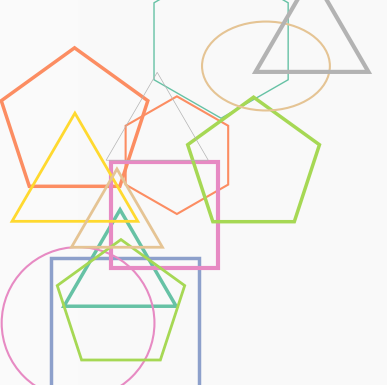[{"shape": "hexagon", "thickness": 1, "radius": 1.0, "center": [0.571, 0.893]}, {"shape": "triangle", "thickness": 2.5, "radius": 0.84, "center": [0.31, 0.288]}, {"shape": "pentagon", "thickness": 2.5, "radius": 0.99, "center": [0.192, 0.677]}, {"shape": "hexagon", "thickness": 1.5, "radius": 0.76, "center": [0.457, 0.597]}, {"shape": "square", "thickness": 2.5, "radius": 0.95, "center": [0.322, 0.139]}, {"shape": "square", "thickness": 3, "radius": 0.69, "center": [0.425, 0.443]}, {"shape": "circle", "thickness": 1.5, "radius": 0.99, "center": [0.201, 0.161]}, {"shape": "pentagon", "thickness": 2.5, "radius": 0.89, "center": [0.654, 0.569]}, {"shape": "pentagon", "thickness": 2, "radius": 0.86, "center": [0.312, 0.205]}, {"shape": "triangle", "thickness": 2, "radius": 0.94, "center": [0.193, 0.519]}, {"shape": "oval", "thickness": 1.5, "radius": 0.82, "center": [0.686, 0.829]}, {"shape": "triangle", "thickness": 2, "radius": 0.68, "center": [0.302, 0.426]}, {"shape": "triangle", "thickness": 3, "radius": 0.84, "center": [0.805, 0.897]}, {"shape": "triangle", "thickness": 0.5, "radius": 0.76, "center": [0.406, 0.66]}]